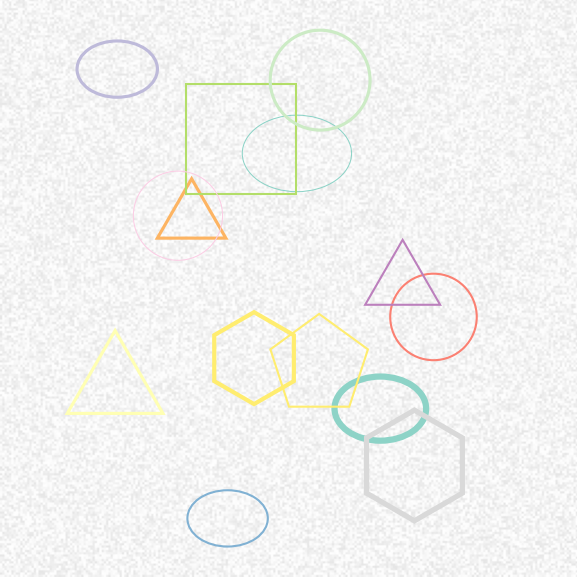[{"shape": "oval", "thickness": 3, "radius": 0.4, "center": [0.659, 0.292]}, {"shape": "oval", "thickness": 0.5, "radius": 0.47, "center": [0.514, 0.733]}, {"shape": "triangle", "thickness": 1.5, "radius": 0.48, "center": [0.199, 0.331]}, {"shape": "oval", "thickness": 1.5, "radius": 0.35, "center": [0.203, 0.879]}, {"shape": "circle", "thickness": 1, "radius": 0.37, "center": [0.751, 0.45]}, {"shape": "oval", "thickness": 1, "radius": 0.35, "center": [0.394, 0.101]}, {"shape": "triangle", "thickness": 1.5, "radius": 0.34, "center": [0.332, 0.621]}, {"shape": "square", "thickness": 1, "radius": 0.47, "center": [0.417, 0.758]}, {"shape": "circle", "thickness": 0.5, "radius": 0.39, "center": [0.308, 0.626]}, {"shape": "hexagon", "thickness": 2.5, "radius": 0.48, "center": [0.718, 0.193]}, {"shape": "triangle", "thickness": 1, "radius": 0.37, "center": [0.697, 0.509]}, {"shape": "circle", "thickness": 1.5, "radius": 0.43, "center": [0.554, 0.86]}, {"shape": "pentagon", "thickness": 1, "radius": 0.44, "center": [0.553, 0.367]}, {"shape": "hexagon", "thickness": 2, "radius": 0.4, "center": [0.44, 0.379]}]